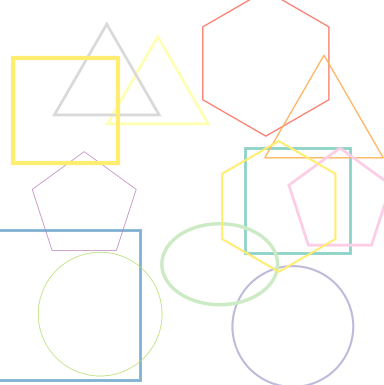[{"shape": "square", "thickness": 2, "radius": 0.68, "center": [0.773, 0.48]}, {"shape": "triangle", "thickness": 2, "radius": 0.75, "center": [0.41, 0.754]}, {"shape": "circle", "thickness": 1.5, "radius": 0.78, "center": [0.761, 0.152]}, {"shape": "hexagon", "thickness": 1, "radius": 0.95, "center": [0.69, 0.836]}, {"shape": "square", "thickness": 2, "radius": 0.98, "center": [0.17, 0.208]}, {"shape": "triangle", "thickness": 1, "radius": 0.89, "center": [0.842, 0.679]}, {"shape": "circle", "thickness": 0.5, "radius": 0.8, "center": [0.26, 0.184]}, {"shape": "pentagon", "thickness": 2, "radius": 0.7, "center": [0.883, 0.476]}, {"shape": "triangle", "thickness": 2, "radius": 0.79, "center": [0.277, 0.78]}, {"shape": "pentagon", "thickness": 0.5, "radius": 0.71, "center": [0.219, 0.464]}, {"shape": "oval", "thickness": 2.5, "radius": 0.75, "center": [0.571, 0.314]}, {"shape": "square", "thickness": 3, "radius": 0.68, "center": [0.171, 0.712]}, {"shape": "hexagon", "thickness": 1.5, "radius": 0.85, "center": [0.724, 0.464]}]